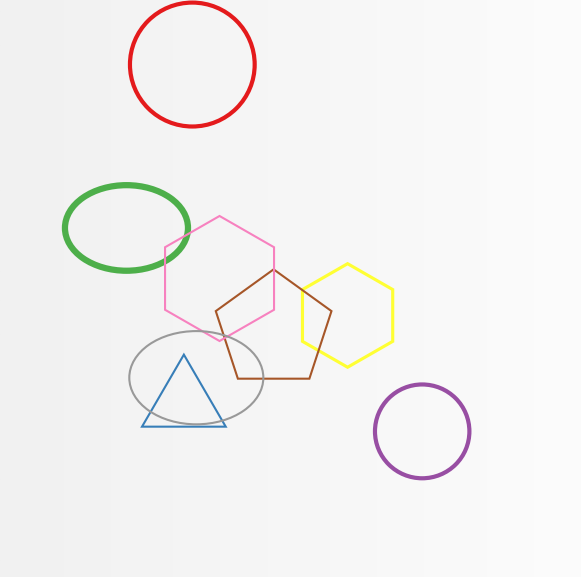[{"shape": "circle", "thickness": 2, "radius": 0.54, "center": [0.331, 0.887]}, {"shape": "triangle", "thickness": 1, "radius": 0.42, "center": [0.316, 0.302]}, {"shape": "oval", "thickness": 3, "radius": 0.53, "center": [0.218, 0.604]}, {"shape": "circle", "thickness": 2, "radius": 0.41, "center": [0.726, 0.252]}, {"shape": "hexagon", "thickness": 1.5, "radius": 0.45, "center": [0.598, 0.453]}, {"shape": "pentagon", "thickness": 1, "radius": 0.52, "center": [0.471, 0.428]}, {"shape": "hexagon", "thickness": 1, "radius": 0.54, "center": [0.378, 0.517]}, {"shape": "oval", "thickness": 1, "radius": 0.58, "center": [0.338, 0.345]}]